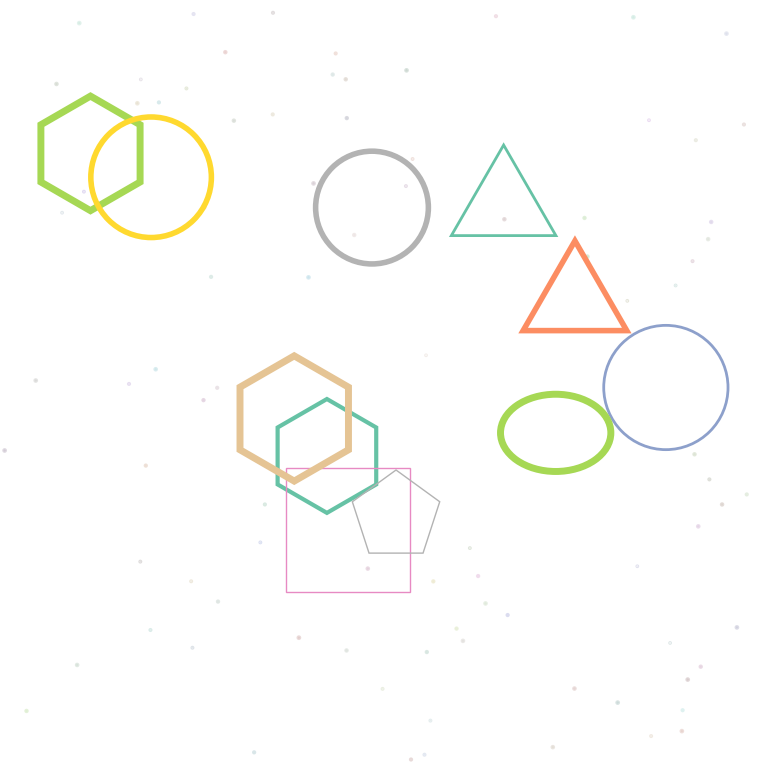[{"shape": "hexagon", "thickness": 1.5, "radius": 0.37, "center": [0.425, 0.408]}, {"shape": "triangle", "thickness": 1, "radius": 0.39, "center": [0.654, 0.733]}, {"shape": "triangle", "thickness": 2, "radius": 0.39, "center": [0.747, 0.609]}, {"shape": "circle", "thickness": 1, "radius": 0.4, "center": [0.865, 0.497]}, {"shape": "square", "thickness": 0.5, "radius": 0.4, "center": [0.452, 0.311]}, {"shape": "oval", "thickness": 2.5, "radius": 0.36, "center": [0.722, 0.438]}, {"shape": "hexagon", "thickness": 2.5, "radius": 0.37, "center": [0.118, 0.801]}, {"shape": "circle", "thickness": 2, "radius": 0.39, "center": [0.196, 0.77]}, {"shape": "hexagon", "thickness": 2.5, "radius": 0.41, "center": [0.382, 0.457]}, {"shape": "pentagon", "thickness": 0.5, "radius": 0.3, "center": [0.514, 0.33]}, {"shape": "circle", "thickness": 2, "radius": 0.37, "center": [0.483, 0.73]}]